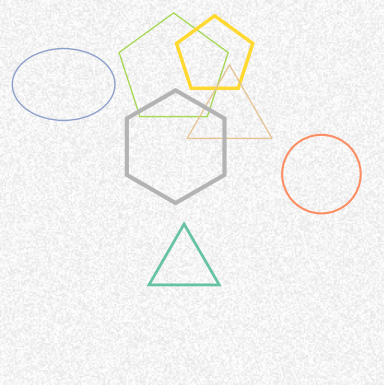[{"shape": "triangle", "thickness": 2, "radius": 0.53, "center": [0.478, 0.313]}, {"shape": "circle", "thickness": 1.5, "radius": 0.51, "center": [0.835, 0.548]}, {"shape": "oval", "thickness": 1, "radius": 0.67, "center": [0.165, 0.781]}, {"shape": "pentagon", "thickness": 1, "radius": 0.74, "center": [0.451, 0.818]}, {"shape": "pentagon", "thickness": 2.5, "radius": 0.52, "center": [0.558, 0.855]}, {"shape": "triangle", "thickness": 1, "radius": 0.64, "center": [0.596, 0.704]}, {"shape": "hexagon", "thickness": 3, "radius": 0.73, "center": [0.456, 0.619]}]